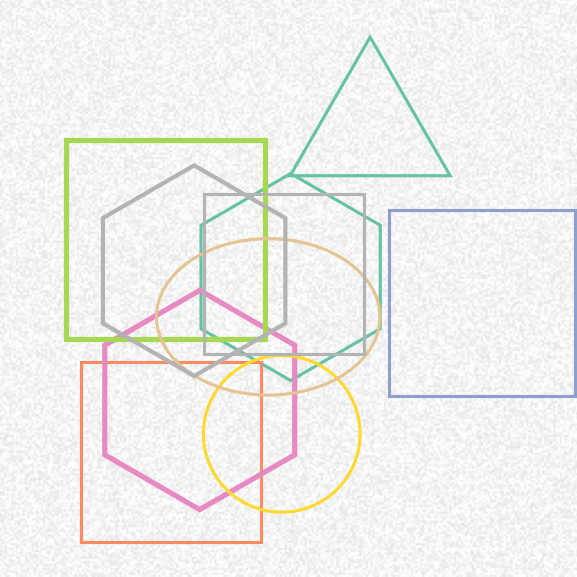[{"shape": "triangle", "thickness": 1.5, "radius": 0.8, "center": [0.641, 0.775]}, {"shape": "hexagon", "thickness": 1.5, "radius": 0.9, "center": [0.503, 0.519]}, {"shape": "square", "thickness": 1.5, "radius": 0.78, "center": [0.297, 0.216]}, {"shape": "square", "thickness": 1.5, "radius": 0.81, "center": [0.834, 0.474]}, {"shape": "hexagon", "thickness": 2.5, "radius": 0.95, "center": [0.346, 0.307]}, {"shape": "square", "thickness": 2.5, "radius": 0.86, "center": [0.287, 0.584]}, {"shape": "circle", "thickness": 1.5, "radius": 0.68, "center": [0.488, 0.248]}, {"shape": "oval", "thickness": 1.5, "radius": 0.97, "center": [0.464, 0.45]}, {"shape": "hexagon", "thickness": 2, "radius": 0.91, "center": [0.336, 0.53]}, {"shape": "square", "thickness": 1.5, "radius": 0.69, "center": [0.492, 0.524]}]